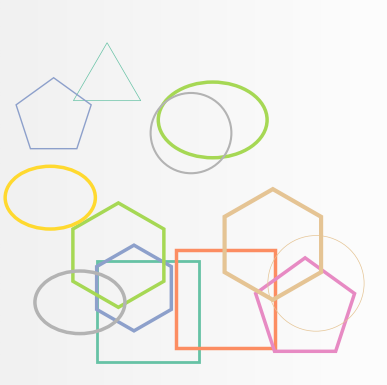[{"shape": "triangle", "thickness": 0.5, "radius": 0.5, "center": [0.276, 0.789]}, {"shape": "square", "thickness": 2, "radius": 0.66, "center": [0.381, 0.191]}, {"shape": "square", "thickness": 2.5, "radius": 0.64, "center": [0.582, 0.222]}, {"shape": "hexagon", "thickness": 2.5, "radius": 0.56, "center": [0.346, 0.252]}, {"shape": "pentagon", "thickness": 1, "radius": 0.51, "center": [0.138, 0.696]}, {"shape": "pentagon", "thickness": 2.5, "radius": 0.67, "center": [0.787, 0.196]}, {"shape": "oval", "thickness": 2.5, "radius": 0.7, "center": [0.549, 0.689]}, {"shape": "hexagon", "thickness": 2.5, "radius": 0.68, "center": [0.305, 0.337]}, {"shape": "oval", "thickness": 2.5, "radius": 0.58, "center": [0.13, 0.487]}, {"shape": "circle", "thickness": 0.5, "radius": 0.62, "center": [0.815, 0.264]}, {"shape": "hexagon", "thickness": 3, "radius": 0.72, "center": [0.704, 0.365]}, {"shape": "circle", "thickness": 1.5, "radius": 0.52, "center": [0.493, 0.654]}, {"shape": "oval", "thickness": 2.5, "radius": 0.58, "center": [0.206, 0.215]}]